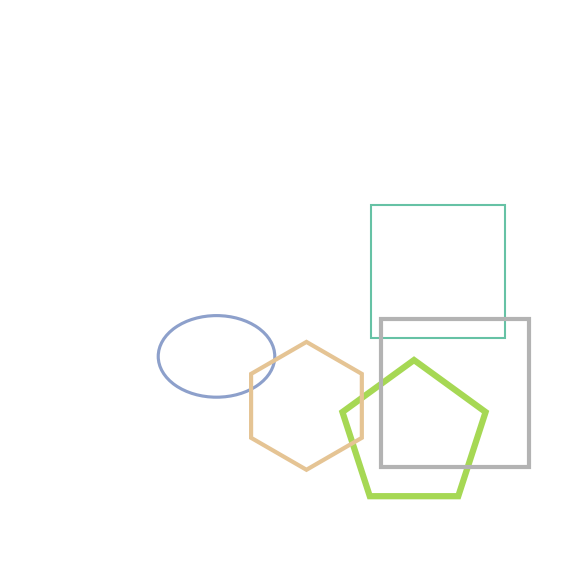[{"shape": "square", "thickness": 1, "radius": 0.58, "center": [0.759, 0.529]}, {"shape": "oval", "thickness": 1.5, "radius": 0.5, "center": [0.375, 0.382]}, {"shape": "pentagon", "thickness": 3, "radius": 0.65, "center": [0.717, 0.245]}, {"shape": "hexagon", "thickness": 2, "radius": 0.55, "center": [0.531, 0.296]}, {"shape": "square", "thickness": 2, "radius": 0.64, "center": [0.788, 0.318]}]